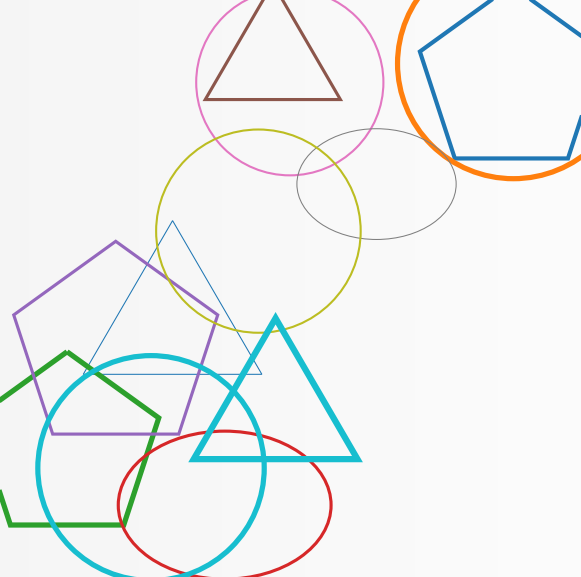[{"shape": "triangle", "thickness": 0.5, "radius": 0.89, "center": [0.297, 0.44]}, {"shape": "pentagon", "thickness": 2, "radius": 0.83, "center": [0.88, 0.859]}, {"shape": "circle", "thickness": 2.5, "radius": 1.0, "center": [0.883, 0.889]}, {"shape": "pentagon", "thickness": 2.5, "radius": 0.83, "center": [0.115, 0.224]}, {"shape": "oval", "thickness": 1.5, "radius": 0.92, "center": [0.387, 0.124]}, {"shape": "pentagon", "thickness": 1.5, "radius": 0.92, "center": [0.199, 0.397]}, {"shape": "triangle", "thickness": 1.5, "radius": 0.67, "center": [0.469, 0.894]}, {"shape": "circle", "thickness": 1, "radius": 0.81, "center": [0.499, 0.857]}, {"shape": "oval", "thickness": 0.5, "radius": 0.68, "center": [0.648, 0.68]}, {"shape": "circle", "thickness": 1, "radius": 0.88, "center": [0.445, 0.599]}, {"shape": "circle", "thickness": 2.5, "radius": 0.97, "center": [0.26, 0.189]}, {"shape": "triangle", "thickness": 3, "radius": 0.81, "center": [0.474, 0.285]}]